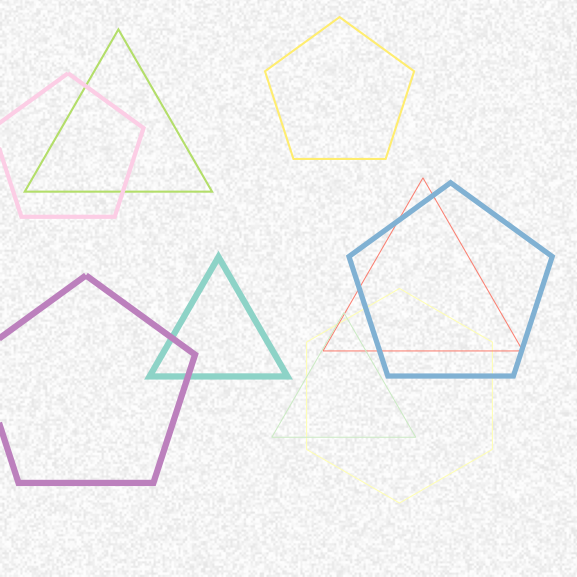[{"shape": "triangle", "thickness": 3, "radius": 0.69, "center": [0.378, 0.416]}, {"shape": "hexagon", "thickness": 0.5, "radius": 0.93, "center": [0.692, 0.314]}, {"shape": "triangle", "thickness": 0.5, "radius": 1.0, "center": [0.732, 0.491]}, {"shape": "pentagon", "thickness": 2.5, "radius": 0.93, "center": [0.78, 0.498]}, {"shape": "triangle", "thickness": 1, "radius": 0.94, "center": [0.205, 0.761]}, {"shape": "pentagon", "thickness": 2, "radius": 0.69, "center": [0.118, 0.735]}, {"shape": "pentagon", "thickness": 3, "radius": 0.99, "center": [0.149, 0.324]}, {"shape": "triangle", "thickness": 0.5, "radius": 0.72, "center": [0.595, 0.314]}, {"shape": "pentagon", "thickness": 1, "radius": 0.68, "center": [0.588, 0.834]}]